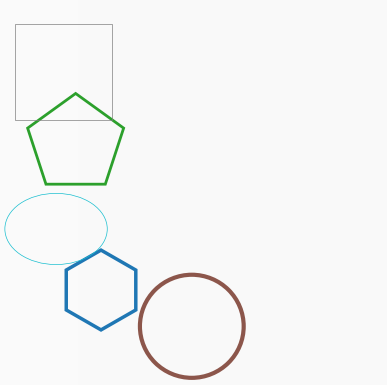[{"shape": "hexagon", "thickness": 2.5, "radius": 0.52, "center": [0.261, 0.247]}, {"shape": "pentagon", "thickness": 2, "radius": 0.65, "center": [0.195, 0.627]}, {"shape": "circle", "thickness": 3, "radius": 0.67, "center": [0.495, 0.152]}, {"shape": "square", "thickness": 0.5, "radius": 0.62, "center": [0.163, 0.814]}, {"shape": "oval", "thickness": 0.5, "radius": 0.66, "center": [0.145, 0.405]}]